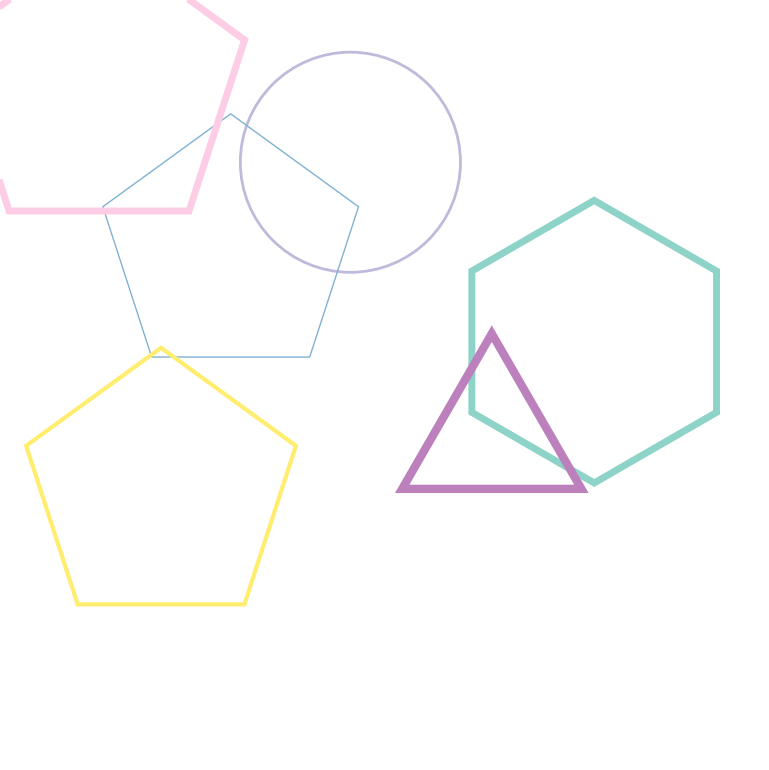[{"shape": "hexagon", "thickness": 2.5, "radius": 0.92, "center": [0.772, 0.556]}, {"shape": "circle", "thickness": 1, "radius": 0.71, "center": [0.455, 0.789]}, {"shape": "pentagon", "thickness": 0.5, "radius": 0.87, "center": [0.3, 0.678]}, {"shape": "pentagon", "thickness": 2.5, "radius": 0.99, "center": [0.129, 0.887]}, {"shape": "triangle", "thickness": 3, "radius": 0.67, "center": [0.639, 0.432]}, {"shape": "pentagon", "thickness": 1.5, "radius": 0.92, "center": [0.209, 0.364]}]